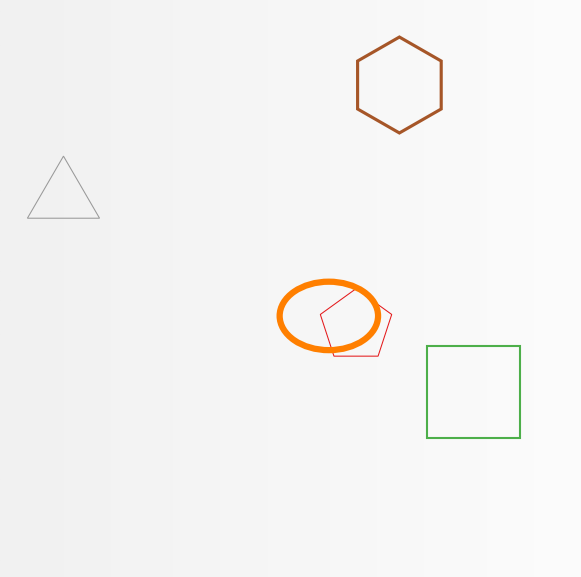[{"shape": "pentagon", "thickness": 0.5, "radius": 0.32, "center": [0.612, 0.435]}, {"shape": "square", "thickness": 1, "radius": 0.4, "center": [0.814, 0.32]}, {"shape": "oval", "thickness": 3, "radius": 0.42, "center": [0.566, 0.452]}, {"shape": "hexagon", "thickness": 1.5, "radius": 0.42, "center": [0.687, 0.852]}, {"shape": "triangle", "thickness": 0.5, "radius": 0.36, "center": [0.109, 0.657]}]